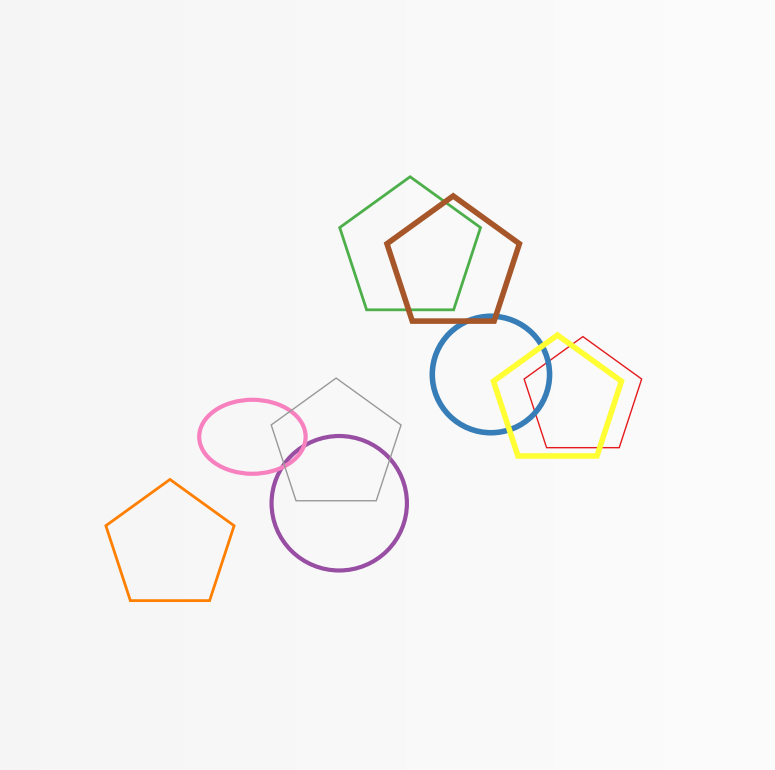[{"shape": "pentagon", "thickness": 0.5, "radius": 0.4, "center": [0.752, 0.483]}, {"shape": "circle", "thickness": 2, "radius": 0.38, "center": [0.633, 0.514]}, {"shape": "pentagon", "thickness": 1, "radius": 0.48, "center": [0.529, 0.675]}, {"shape": "circle", "thickness": 1.5, "radius": 0.44, "center": [0.438, 0.346]}, {"shape": "pentagon", "thickness": 1, "radius": 0.43, "center": [0.219, 0.29]}, {"shape": "pentagon", "thickness": 2, "radius": 0.43, "center": [0.719, 0.478]}, {"shape": "pentagon", "thickness": 2, "radius": 0.45, "center": [0.585, 0.656]}, {"shape": "oval", "thickness": 1.5, "radius": 0.34, "center": [0.326, 0.433]}, {"shape": "pentagon", "thickness": 0.5, "radius": 0.44, "center": [0.434, 0.421]}]